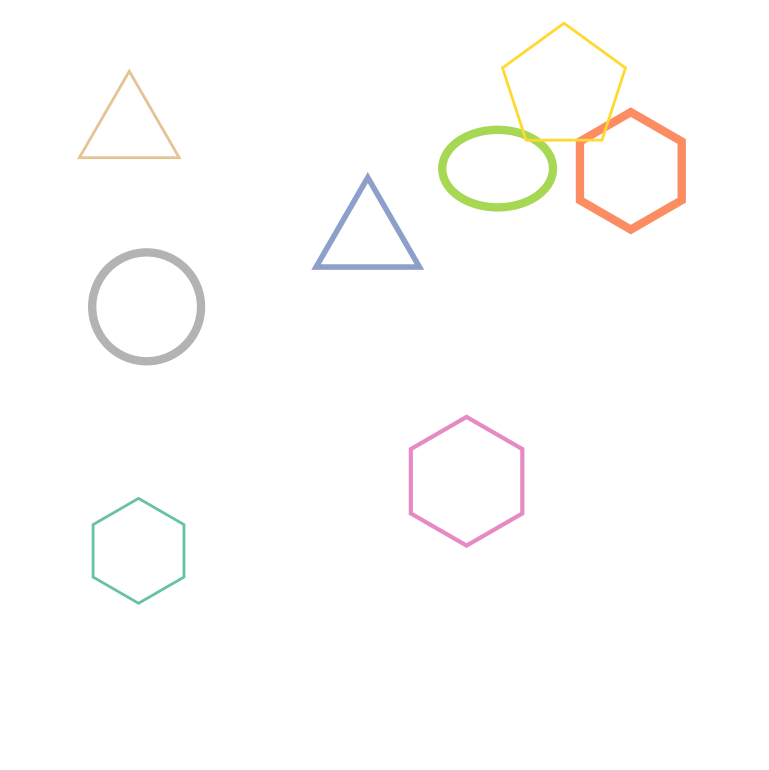[{"shape": "hexagon", "thickness": 1, "radius": 0.34, "center": [0.18, 0.285]}, {"shape": "hexagon", "thickness": 3, "radius": 0.38, "center": [0.819, 0.778]}, {"shape": "triangle", "thickness": 2, "radius": 0.39, "center": [0.478, 0.692]}, {"shape": "hexagon", "thickness": 1.5, "radius": 0.42, "center": [0.606, 0.375]}, {"shape": "oval", "thickness": 3, "radius": 0.36, "center": [0.646, 0.781]}, {"shape": "pentagon", "thickness": 1, "radius": 0.42, "center": [0.732, 0.886]}, {"shape": "triangle", "thickness": 1, "radius": 0.37, "center": [0.168, 0.833]}, {"shape": "circle", "thickness": 3, "radius": 0.35, "center": [0.19, 0.601]}]